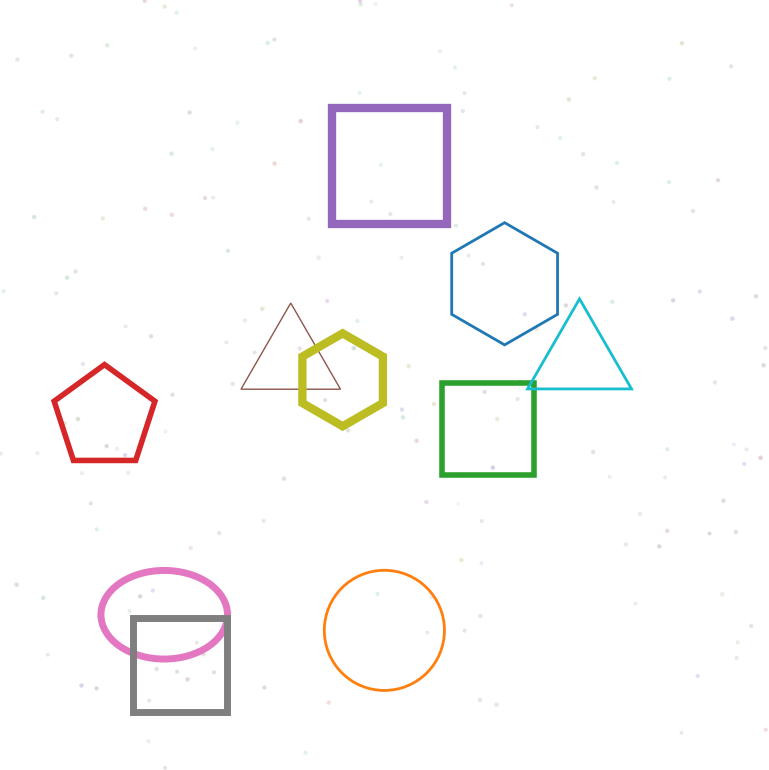[{"shape": "hexagon", "thickness": 1, "radius": 0.4, "center": [0.655, 0.631]}, {"shape": "circle", "thickness": 1, "radius": 0.39, "center": [0.499, 0.181]}, {"shape": "square", "thickness": 2, "radius": 0.3, "center": [0.634, 0.443]}, {"shape": "pentagon", "thickness": 2, "radius": 0.34, "center": [0.136, 0.458]}, {"shape": "square", "thickness": 3, "radius": 0.38, "center": [0.506, 0.784]}, {"shape": "triangle", "thickness": 0.5, "radius": 0.37, "center": [0.378, 0.532]}, {"shape": "oval", "thickness": 2.5, "radius": 0.41, "center": [0.213, 0.202]}, {"shape": "square", "thickness": 2.5, "radius": 0.3, "center": [0.233, 0.137]}, {"shape": "hexagon", "thickness": 3, "radius": 0.3, "center": [0.445, 0.507]}, {"shape": "triangle", "thickness": 1, "radius": 0.39, "center": [0.753, 0.534]}]